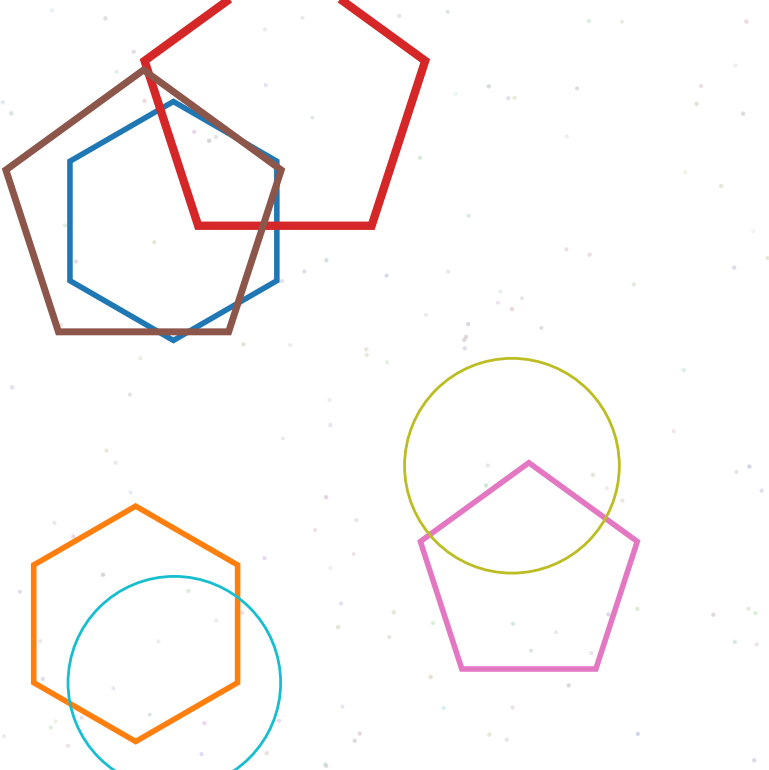[{"shape": "hexagon", "thickness": 2, "radius": 0.78, "center": [0.225, 0.713]}, {"shape": "hexagon", "thickness": 2, "radius": 0.76, "center": [0.176, 0.19]}, {"shape": "pentagon", "thickness": 3, "radius": 0.96, "center": [0.37, 0.862]}, {"shape": "pentagon", "thickness": 2.5, "radius": 0.94, "center": [0.186, 0.721]}, {"shape": "pentagon", "thickness": 2, "radius": 0.74, "center": [0.687, 0.251]}, {"shape": "circle", "thickness": 1, "radius": 0.7, "center": [0.665, 0.395]}, {"shape": "circle", "thickness": 1, "radius": 0.69, "center": [0.226, 0.113]}]